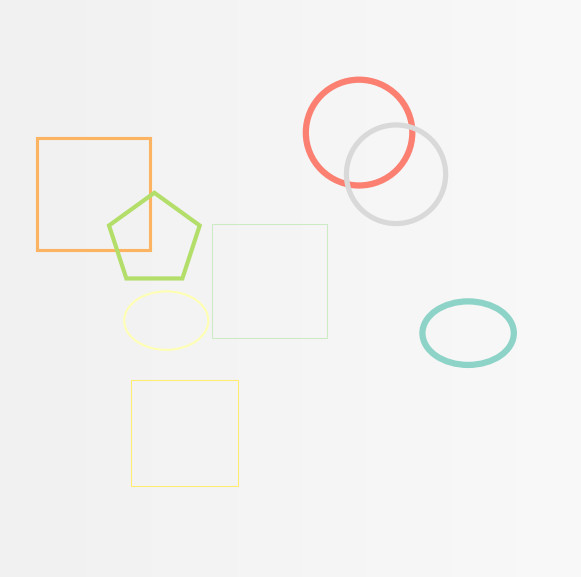[{"shape": "oval", "thickness": 3, "radius": 0.39, "center": [0.805, 0.422]}, {"shape": "oval", "thickness": 1, "radius": 0.36, "center": [0.286, 0.444]}, {"shape": "circle", "thickness": 3, "radius": 0.46, "center": [0.618, 0.77]}, {"shape": "square", "thickness": 1.5, "radius": 0.49, "center": [0.161, 0.664]}, {"shape": "pentagon", "thickness": 2, "radius": 0.41, "center": [0.266, 0.583]}, {"shape": "circle", "thickness": 2.5, "radius": 0.43, "center": [0.681, 0.697]}, {"shape": "square", "thickness": 0.5, "radius": 0.49, "center": [0.463, 0.513]}, {"shape": "square", "thickness": 0.5, "radius": 0.46, "center": [0.317, 0.25]}]